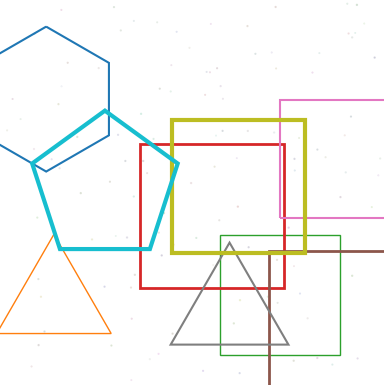[{"shape": "hexagon", "thickness": 1.5, "radius": 0.94, "center": [0.12, 0.743]}, {"shape": "triangle", "thickness": 1, "radius": 0.86, "center": [0.14, 0.22]}, {"shape": "square", "thickness": 1, "radius": 0.78, "center": [0.726, 0.235]}, {"shape": "square", "thickness": 2, "radius": 0.93, "center": [0.551, 0.439]}, {"shape": "square", "thickness": 2, "radius": 0.98, "center": [0.894, 0.152]}, {"shape": "square", "thickness": 1.5, "radius": 0.76, "center": [0.88, 0.587]}, {"shape": "triangle", "thickness": 1.5, "radius": 0.88, "center": [0.596, 0.193]}, {"shape": "square", "thickness": 3, "radius": 0.87, "center": [0.619, 0.516]}, {"shape": "pentagon", "thickness": 3, "radius": 0.99, "center": [0.273, 0.514]}]